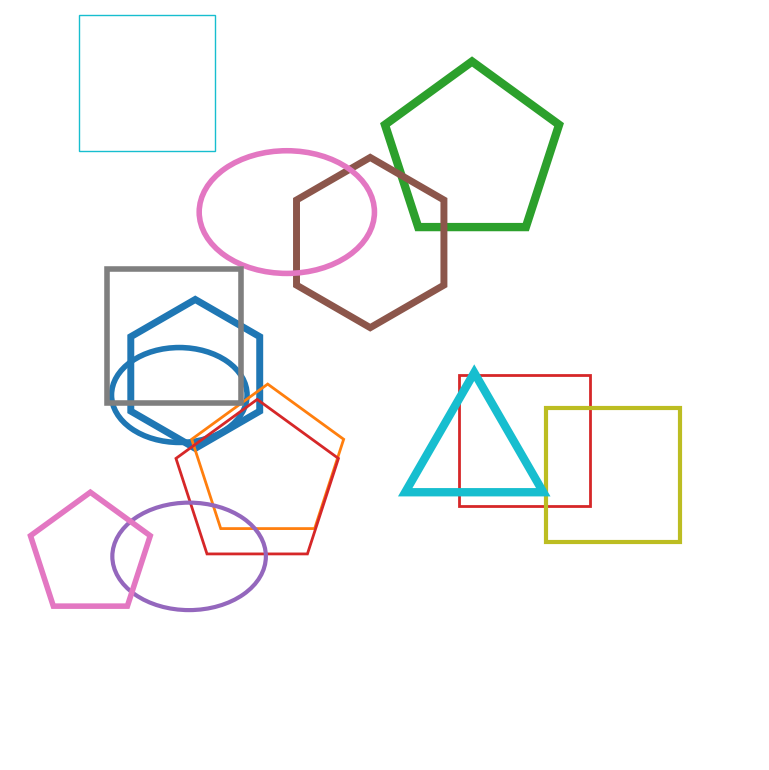[{"shape": "oval", "thickness": 2, "radius": 0.44, "center": [0.233, 0.487]}, {"shape": "hexagon", "thickness": 2.5, "radius": 0.48, "center": [0.254, 0.514]}, {"shape": "pentagon", "thickness": 1, "radius": 0.52, "center": [0.348, 0.397]}, {"shape": "pentagon", "thickness": 3, "radius": 0.59, "center": [0.613, 0.801]}, {"shape": "pentagon", "thickness": 1, "radius": 0.55, "center": [0.334, 0.37]}, {"shape": "square", "thickness": 1, "radius": 0.43, "center": [0.681, 0.428]}, {"shape": "oval", "thickness": 1.5, "radius": 0.5, "center": [0.246, 0.277]}, {"shape": "hexagon", "thickness": 2.5, "radius": 0.55, "center": [0.481, 0.685]}, {"shape": "pentagon", "thickness": 2, "radius": 0.41, "center": [0.117, 0.279]}, {"shape": "oval", "thickness": 2, "radius": 0.57, "center": [0.372, 0.725]}, {"shape": "square", "thickness": 2, "radius": 0.43, "center": [0.226, 0.564]}, {"shape": "square", "thickness": 1.5, "radius": 0.44, "center": [0.796, 0.383]}, {"shape": "triangle", "thickness": 3, "radius": 0.52, "center": [0.616, 0.412]}, {"shape": "square", "thickness": 0.5, "radius": 0.44, "center": [0.191, 0.892]}]